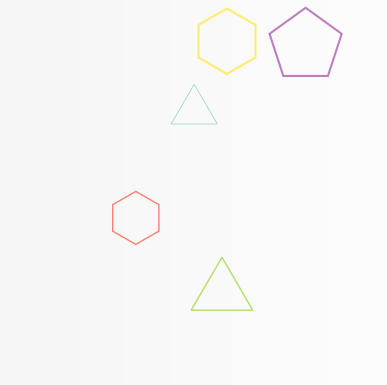[{"shape": "triangle", "thickness": 0.5, "radius": 0.34, "center": [0.501, 0.712]}, {"shape": "hexagon", "thickness": 1, "radius": 0.34, "center": [0.35, 0.434]}, {"shape": "triangle", "thickness": 1, "radius": 0.46, "center": [0.573, 0.24]}, {"shape": "pentagon", "thickness": 1.5, "radius": 0.49, "center": [0.789, 0.882]}, {"shape": "hexagon", "thickness": 1.5, "radius": 0.42, "center": [0.586, 0.893]}]